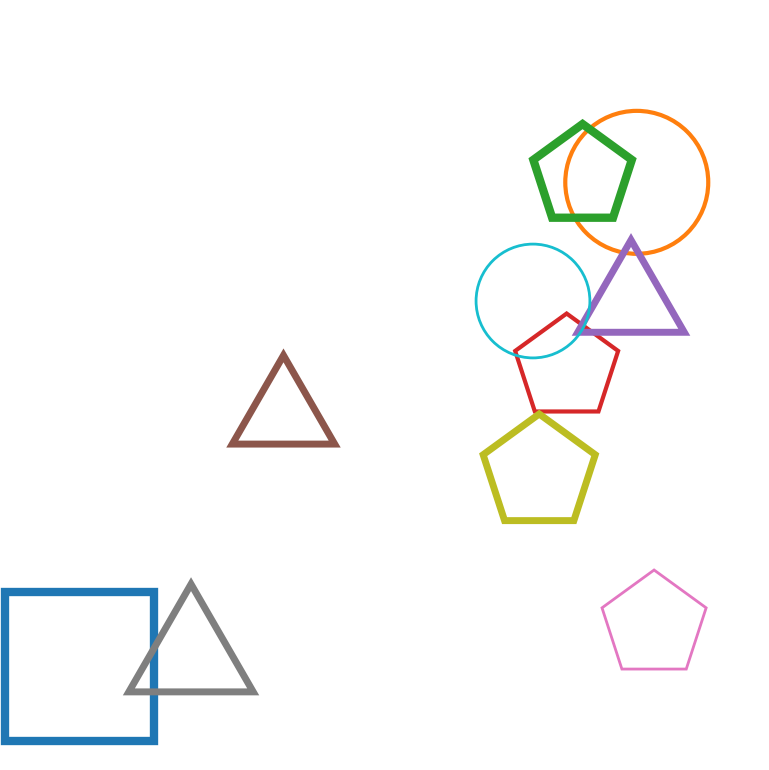[{"shape": "square", "thickness": 3, "radius": 0.48, "center": [0.103, 0.134]}, {"shape": "circle", "thickness": 1.5, "radius": 0.46, "center": [0.827, 0.763]}, {"shape": "pentagon", "thickness": 3, "radius": 0.34, "center": [0.757, 0.772]}, {"shape": "pentagon", "thickness": 1.5, "radius": 0.35, "center": [0.736, 0.522]}, {"shape": "triangle", "thickness": 2.5, "radius": 0.4, "center": [0.82, 0.608]}, {"shape": "triangle", "thickness": 2.5, "radius": 0.38, "center": [0.368, 0.462]}, {"shape": "pentagon", "thickness": 1, "radius": 0.36, "center": [0.849, 0.189]}, {"shape": "triangle", "thickness": 2.5, "radius": 0.47, "center": [0.248, 0.148]}, {"shape": "pentagon", "thickness": 2.5, "radius": 0.38, "center": [0.7, 0.386]}, {"shape": "circle", "thickness": 1, "radius": 0.37, "center": [0.692, 0.609]}]